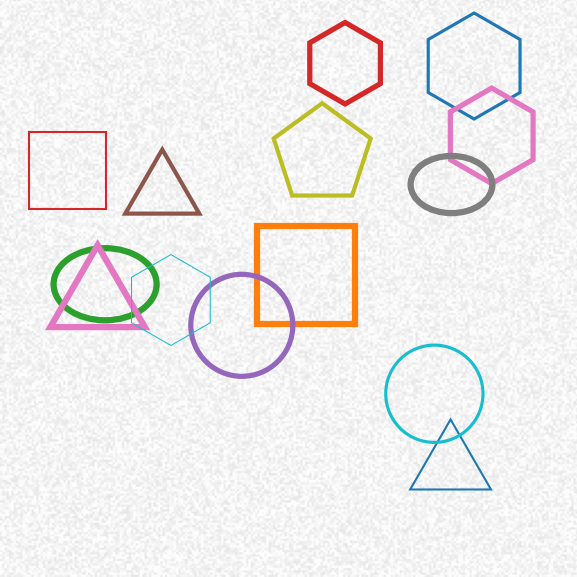[{"shape": "triangle", "thickness": 1, "radius": 0.4, "center": [0.78, 0.192]}, {"shape": "hexagon", "thickness": 1.5, "radius": 0.46, "center": [0.821, 0.885]}, {"shape": "square", "thickness": 3, "radius": 0.42, "center": [0.53, 0.523]}, {"shape": "oval", "thickness": 3, "radius": 0.45, "center": [0.182, 0.507]}, {"shape": "square", "thickness": 1, "radius": 0.33, "center": [0.116, 0.704]}, {"shape": "hexagon", "thickness": 2.5, "radius": 0.35, "center": [0.598, 0.89]}, {"shape": "circle", "thickness": 2.5, "radius": 0.44, "center": [0.419, 0.436]}, {"shape": "triangle", "thickness": 2, "radius": 0.37, "center": [0.281, 0.666]}, {"shape": "hexagon", "thickness": 2.5, "radius": 0.41, "center": [0.851, 0.764]}, {"shape": "triangle", "thickness": 3, "radius": 0.47, "center": [0.169, 0.48]}, {"shape": "oval", "thickness": 3, "radius": 0.35, "center": [0.782, 0.68]}, {"shape": "pentagon", "thickness": 2, "radius": 0.44, "center": [0.558, 0.732]}, {"shape": "circle", "thickness": 1.5, "radius": 0.42, "center": [0.752, 0.317]}, {"shape": "hexagon", "thickness": 0.5, "radius": 0.39, "center": [0.296, 0.48]}]